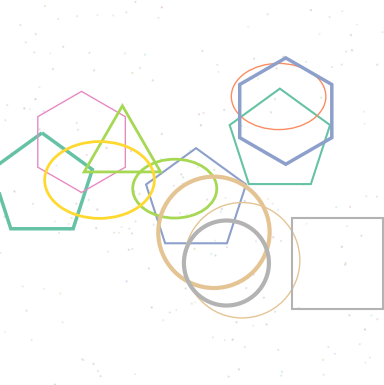[{"shape": "pentagon", "thickness": 1.5, "radius": 0.69, "center": [0.727, 0.633]}, {"shape": "pentagon", "thickness": 2.5, "radius": 0.69, "center": [0.109, 0.517]}, {"shape": "oval", "thickness": 1, "radius": 0.61, "center": [0.724, 0.749]}, {"shape": "pentagon", "thickness": 1.5, "radius": 0.68, "center": [0.509, 0.479]}, {"shape": "hexagon", "thickness": 2.5, "radius": 0.69, "center": [0.742, 0.711]}, {"shape": "hexagon", "thickness": 1, "radius": 0.66, "center": [0.212, 0.631]}, {"shape": "triangle", "thickness": 2, "radius": 0.57, "center": [0.318, 0.611]}, {"shape": "oval", "thickness": 2, "radius": 0.55, "center": [0.454, 0.51]}, {"shape": "oval", "thickness": 2, "radius": 0.71, "center": [0.258, 0.533]}, {"shape": "circle", "thickness": 3, "radius": 0.72, "center": [0.556, 0.397]}, {"shape": "circle", "thickness": 1, "radius": 0.75, "center": [0.629, 0.324]}, {"shape": "circle", "thickness": 3, "radius": 0.55, "center": [0.588, 0.317]}, {"shape": "square", "thickness": 1.5, "radius": 0.59, "center": [0.876, 0.316]}]